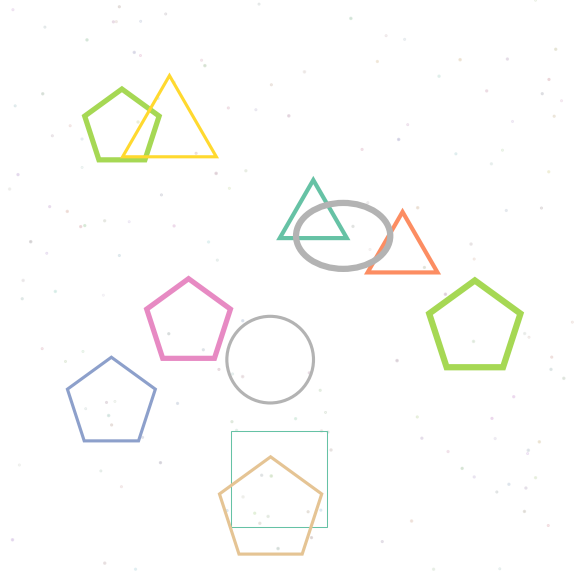[{"shape": "square", "thickness": 0.5, "radius": 0.41, "center": [0.483, 0.169]}, {"shape": "triangle", "thickness": 2, "radius": 0.34, "center": [0.543, 0.62]}, {"shape": "triangle", "thickness": 2, "radius": 0.35, "center": [0.697, 0.562]}, {"shape": "pentagon", "thickness": 1.5, "radius": 0.4, "center": [0.193, 0.3]}, {"shape": "pentagon", "thickness": 2.5, "radius": 0.38, "center": [0.327, 0.44]}, {"shape": "pentagon", "thickness": 3, "radius": 0.42, "center": [0.822, 0.43]}, {"shape": "pentagon", "thickness": 2.5, "radius": 0.34, "center": [0.211, 0.777]}, {"shape": "triangle", "thickness": 1.5, "radius": 0.47, "center": [0.293, 0.775]}, {"shape": "pentagon", "thickness": 1.5, "radius": 0.47, "center": [0.469, 0.115]}, {"shape": "circle", "thickness": 1.5, "radius": 0.38, "center": [0.468, 0.376]}, {"shape": "oval", "thickness": 3, "radius": 0.41, "center": [0.594, 0.591]}]